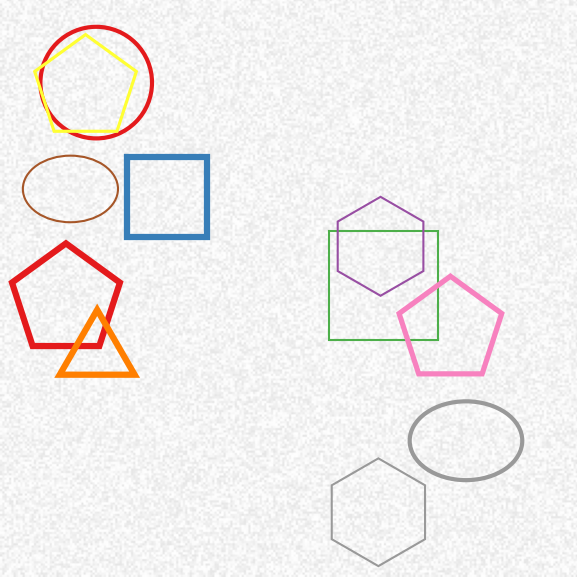[{"shape": "pentagon", "thickness": 3, "radius": 0.49, "center": [0.114, 0.479]}, {"shape": "circle", "thickness": 2, "radius": 0.48, "center": [0.167, 0.856]}, {"shape": "square", "thickness": 3, "radius": 0.35, "center": [0.289, 0.657]}, {"shape": "square", "thickness": 1, "radius": 0.47, "center": [0.664, 0.504]}, {"shape": "hexagon", "thickness": 1, "radius": 0.43, "center": [0.659, 0.573]}, {"shape": "triangle", "thickness": 3, "radius": 0.37, "center": [0.168, 0.388]}, {"shape": "pentagon", "thickness": 1.5, "radius": 0.46, "center": [0.148, 0.847]}, {"shape": "oval", "thickness": 1, "radius": 0.41, "center": [0.122, 0.672]}, {"shape": "pentagon", "thickness": 2.5, "radius": 0.47, "center": [0.78, 0.427]}, {"shape": "oval", "thickness": 2, "radius": 0.49, "center": [0.807, 0.236]}, {"shape": "hexagon", "thickness": 1, "radius": 0.47, "center": [0.655, 0.112]}]